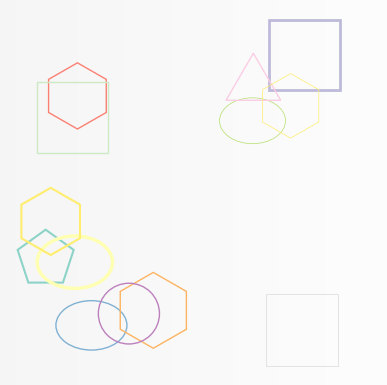[{"shape": "pentagon", "thickness": 1.5, "radius": 0.38, "center": [0.118, 0.327]}, {"shape": "oval", "thickness": 2.5, "radius": 0.49, "center": [0.193, 0.319]}, {"shape": "square", "thickness": 2, "radius": 0.46, "center": [0.785, 0.857]}, {"shape": "hexagon", "thickness": 1, "radius": 0.43, "center": [0.2, 0.751]}, {"shape": "oval", "thickness": 1, "radius": 0.46, "center": [0.236, 0.155]}, {"shape": "hexagon", "thickness": 1, "radius": 0.49, "center": [0.396, 0.194]}, {"shape": "oval", "thickness": 0.5, "radius": 0.43, "center": [0.652, 0.686]}, {"shape": "triangle", "thickness": 1, "radius": 0.41, "center": [0.654, 0.78]}, {"shape": "square", "thickness": 0.5, "radius": 0.47, "center": [0.779, 0.142]}, {"shape": "circle", "thickness": 1, "radius": 0.39, "center": [0.333, 0.185]}, {"shape": "square", "thickness": 1, "radius": 0.46, "center": [0.188, 0.696]}, {"shape": "hexagon", "thickness": 0.5, "radius": 0.42, "center": [0.75, 0.725]}, {"shape": "hexagon", "thickness": 1.5, "radius": 0.44, "center": [0.131, 0.425]}]